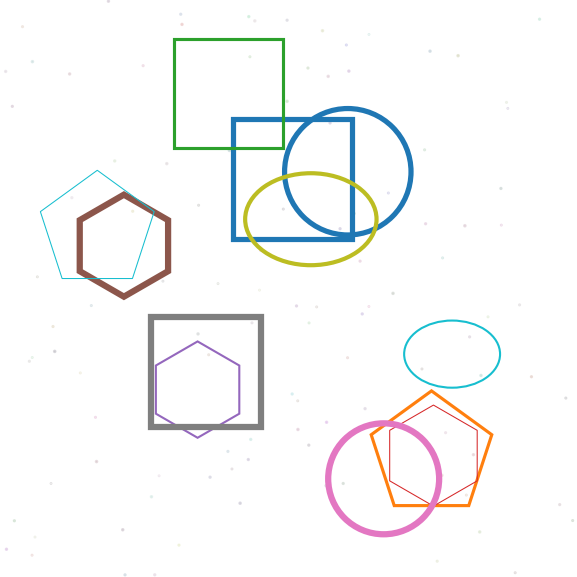[{"shape": "square", "thickness": 2.5, "radius": 0.52, "center": [0.507, 0.689]}, {"shape": "circle", "thickness": 2.5, "radius": 0.55, "center": [0.602, 0.702]}, {"shape": "pentagon", "thickness": 1.5, "radius": 0.55, "center": [0.747, 0.212]}, {"shape": "square", "thickness": 1.5, "radius": 0.47, "center": [0.395, 0.837]}, {"shape": "hexagon", "thickness": 0.5, "radius": 0.44, "center": [0.751, 0.21]}, {"shape": "hexagon", "thickness": 1, "radius": 0.42, "center": [0.342, 0.324]}, {"shape": "hexagon", "thickness": 3, "radius": 0.44, "center": [0.215, 0.574]}, {"shape": "circle", "thickness": 3, "radius": 0.48, "center": [0.664, 0.17]}, {"shape": "square", "thickness": 3, "radius": 0.48, "center": [0.357, 0.355]}, {"shape": "oval", "thickness": 2, "radius": 0.57, "center": [0.538, 0.62]}, {"shape": "pentagon", "thickness": 0.5, "radius": 0.52, "center": [0.168, 0.601]}, {"shape": "oval", "thickness": 1, "radius": 0.42, "center": [0.783, 0.386]}]